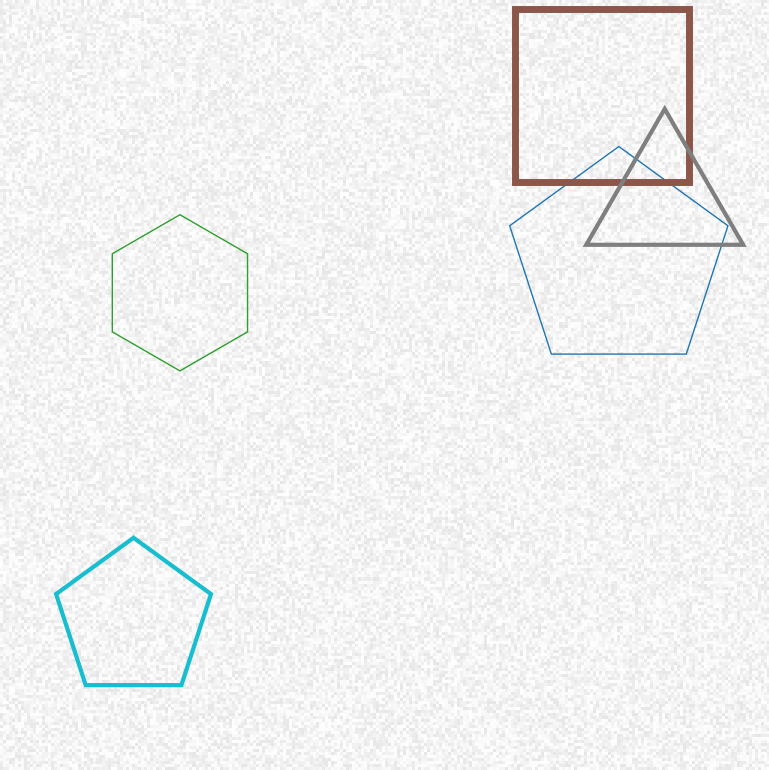[{"shape": "pentagon", "thickness": 0.5, "radius": 0.75, "center": [0.804, 0.661]}, {"shape": "hexagon", "thickness": 0.5, "radius": 0.51, "center": [0.234, 0.62]}, {"shape": "square", "thickness": 2.5, "radius": 0.56, "center": [0.782, 0.876]}, {"shape": "triangle", "thickness": 1.5, "radius": 0.59, "center": [0.863, 0.741]}, {"shape": "pentagon", "thickness": 1.5, "radius": 0.53, "center": [0.173, 0.196]}]